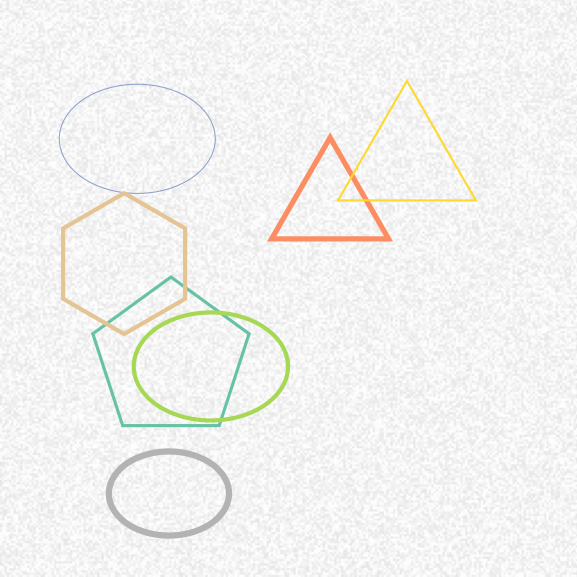[{"shape": "pentagon", "thickness": 1.5, "radius": 0.71, "center": [0.296, 0.377]}, {"shape": "triangle", "thickness": 2.5, "radius": 0.58, "center": [0.572, 0.644]}, {"shape": "oval", "thickness": 0.5, "radius": 0.68, "center": [0.238, 0.759]}, {"shape": "oval", "thickness": 2, "radius": 0.67, "center": [0.365, 0.365]}, {"shape": "triangle", "thickness": 1, "radius": 0.69, "center": [0.705, 0.721]}, {"shape": "hexagon", "thickness": 2, "radius": 0.61, "center": [0.215, 0.543]}, {"shape": "oval", "thickness": 3, "radius": 0.52, "center": [0.293, 0.145]}]